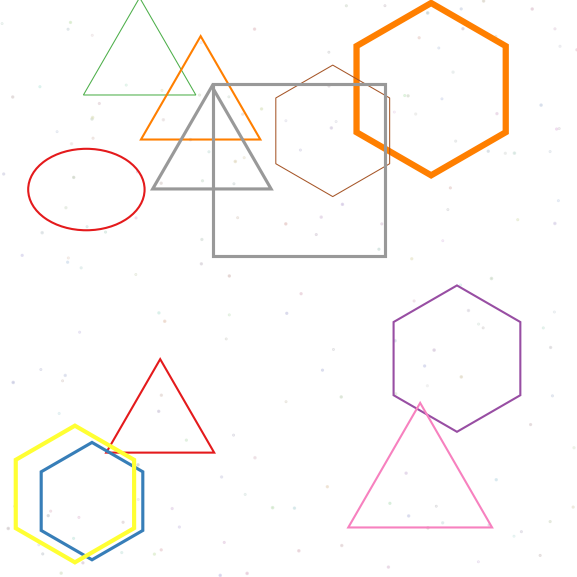[{"shape": "triangle", "thickness": 1, "radius": 0.54, "center": [0.277, 0.269]}, {"shape": "oval", "thickness": 1, "radius": 0.5, "center": [0.15, 0.671]}, {"shape": "hexagon", "thickness": 1.5, "radius": 0.51, "center": [0.159, 0.131]}, {"shape": "triangle", "thickness": 0.5, "radius": 0.56, "center": [0.242, 0.891]}, {"shape": "hexagon", "thickness": 1, "radius": 0.63, "center": [0.791, 0.378]}, {"shape": "triangle", "thickness": 1, "radius": 0.6, "center": [0.347, 0.817]}, {"shape": "hexagon", "thickness": 3, "radius": 0.75, "center": [0.747, 0.845]}, {"shape": "hexagon", "thickness": 2, "radius": 0.59, "center": [0.13, 0.144]}, {"shape": "hexagon", "thickness": 0.5, "radius": 0.57, "center": [0.576, 0.773]}, {"shape": "triangle", "thickness": 1, "radius": 0.72, "center": [0.728, 0.158]}, {"shape": "triangle", "thickness": 1.5, "radius": 0.59, "center": [0.367, 0.731]}, {"shape": "square", "thickness": 1.5, "radius": 0.74, "center": [0.518, 0.705]}]